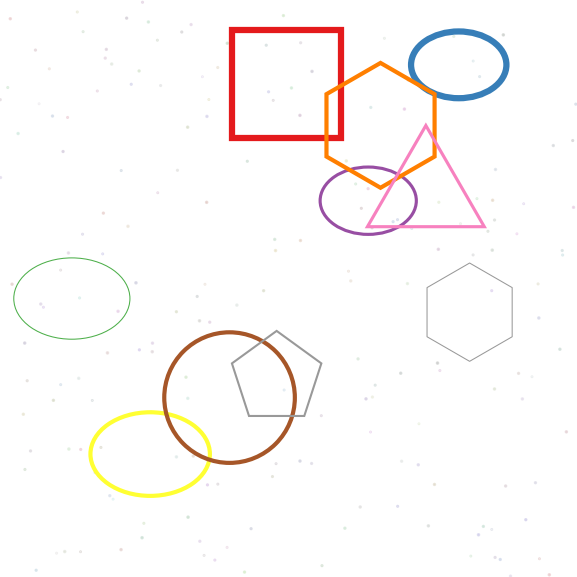[{"shape": "square", "thickness": 3, "radius": 0.47, "center": [0.497, 0.854]}, {"shape": "oval", "thickness": 3, "radius": 0.41, "center": [0.794, 0.887]}, {"shape": "oval", "thickness": 0.5, "radius": 0.5, "center": [0.124, 0.482]}, {"shape": "oval", "thickness": 1.5, "radius": 0.42, "center": [0.638, 0.652]}, {"shape": "hexagon", "thickness": 2, "radius": 0.54, "center": [0.659, 0.782]}, {"shape": "oval", "thickness": 2, "radius": 0.52, "center": [0.26, 0.213]}, {"shape": "circle", "thickness": 2, "radius": 0.57, "center": [0.398, 0.311]}, {"shape": "triangle", "thickness": 1.5, "radius": 0.58, "center": [0.737, 0.665]}, {"shape": "pentagon", "thickness": 1, "radius": 0.41, "center": [0.479, 0.345]}, {"shape": "hexagon", "thickness": 0.5, "radius": 0.43, "center": [0.813, 0.459]}]